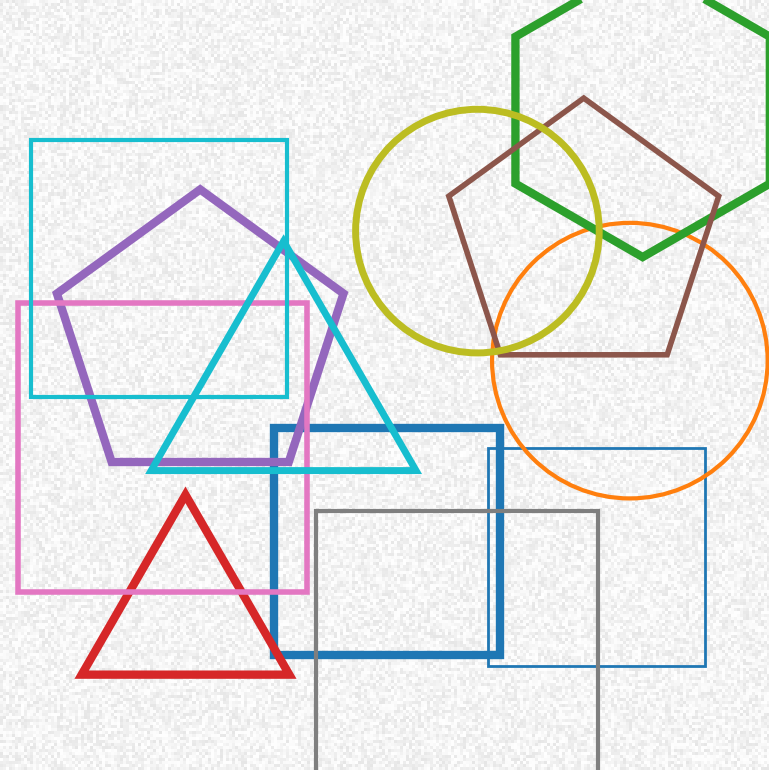[{"shape": "square", "thickness": 1, "radius": 0.71, "center": [0.775, 0.277]}, {"shape": "square", "thickness": 3, "radius": 0.74, "center": [0.503, 0.297]}, {"shape": "circle", "thickness": 1.5, "radius": 0.89, "center": [0.818, 0.532]}, {"shape": "hexagon", "thickness": 3, "radius": 0.95, "center": [0.835, 0.857]}, {"shape": "triangle", "thickness": 3, "radius": 0.78, "center": [0.241, 0.202]}, {"shape": "pentagon", "thickness": 3, "radius": 0.98, "center": [0.26, 0.558]}, {"shape": "pentagon", "thickness": 2, "radius": 0.92, "center": [0.758, 0.688]}, {"shape": "square", "thickness": 2, "radius": 0.94, "center": [0.211, 0.419]}, {"shape": "square", "thickness": 1.5, "radius": 0.92, "center": [0.594, 0.153]}, {"shape": "circle", "thickness": 2.5, "radius": 0.79, "center": [0.62, 0.7]}, {"shape": "square", "thickness": 1.5, "radius": 0.83, "center": [0.206, 0.651]}, {"shape": "triangle", "thickness": 2.5, "radius": 0.99, "center": [0.368, 0.488]}]